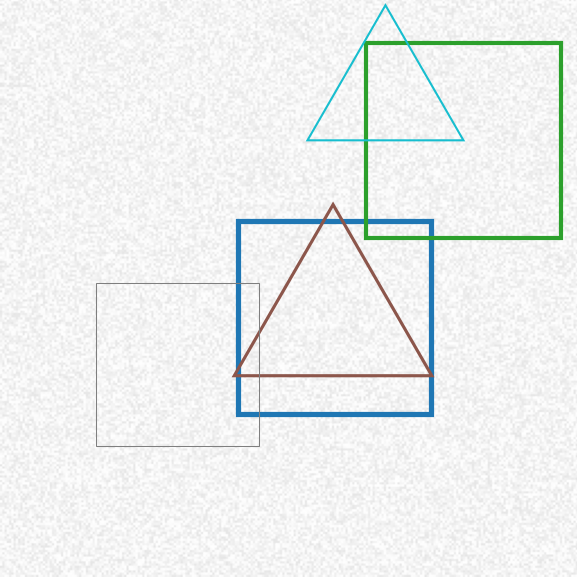[{"shape": "square", "thickness": 2.5, "radius": 0.84, "center": [0.579, 0.449]}, {"shape": "square", "thickness": 2, "radius": 0.84, "center": [0.802, 0.756]}, {"shape": "triangle", "thickness": 1.5, "radius": 0.99, "center": [0.577, 0.447]}, {"shape": "square", "thickness": 0.5, "radius": 0.7, "center": [0.307, 0.368]}, {"shape": "triangle", "thickness": 1, "radius": 0.78, "center": [0.667, 0.834]}]